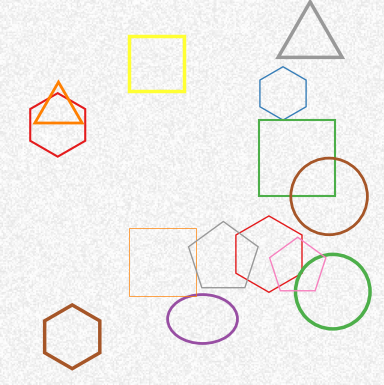[{"shape": "hexagon", "thickness": 1, "radius": 0.5, "center": [0.699, 0.34]}, {"shape": "hexagon", "thickness": 1.5, "radius": 0.41, "center": [0.15, 0.676]}, {"shape": "hexagon", "thickness": 1, "radius": 0.35, "center": [0.735, 0.757]}, {"shape": "square", "thickness": 1.5, "radius": 0.49, "center": [0.77, 0.589]}, {"shape": "circle", "thickness": 2.5, "radius": 0.48, "center": [0.864, 0.243]}, {"shape": "oval", "thickness": 2, "radius": 0.45, "center": [0.526, 0.171]}, {"shape": "square", "thickness": 0.5, "radius": 0.44, "center": [0.422, 0.319]}, {"shape": "triangle", "thickness": 2, "radius": 0.35, "center": [0.152, 0.716]}, {"shape": "square", "thickness": 2.5, "radius": 0.36, "center": [0.406, 0.835]}, {"shape": "circle", "thickness": 2, "radius": 0.5, "center": [0.855, 0.49]}, {"shape": "hexagon", "thickness": 2.5, "radius": 0.41, "center": [0.188, 0.125]}, {"shape": "pentagon", "thickness": 1, "radius": 0.38, "center": [0.773, 0.307]}, {"shape": "pentagon", "thickness": 1, "radius": 0.48, "center": [0.58, 0.33]}, {"shape": "triangle", "thickness": 2.5, "radius": 0.48, "center": [0.806, 0.899]}]